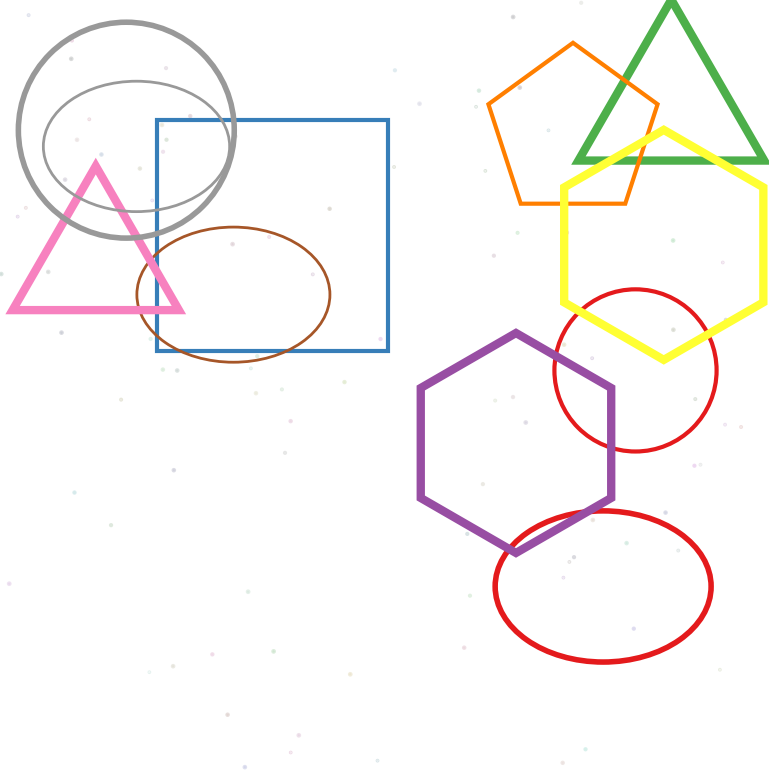[{"shape": "oval", "thickness": 2, "radius": 0.7, "center": [0.783, 0.238]}, {"shape": "circle", "thickness": 1.5, "radius": 0.53, "center": [0.825, 0.519]}, {"shape": "square", "thickness": 1.5, "radius": 0.75, "center": [0.354, 0.695]}, {"shape": "triangle", "thickness": 3, "radius": 0.7, "center": [0.872, 0.861]}, {"shape": "hexagon", "thickness": 3, "radius": 0.71, "center": [0.67, 0.425]}, {"shape": "pentagon", "thickness": 1.5, "radius": 0.58, "center": [0.744, 0.829]}, {"shape": "hexagon", "thickness": 3, "radius": 0.75, "center": [0.862, 0.682]}, {"shape": "oval", "thickness": 1, "radius": 0.63, "center": [0.303, 0.617]}, {"shape": "triangle", "thickness": 3, "radius": 0.62, "center": [0.124, 0.66]}, {"shape": "oval", "thickness": 1, "radius": 0.6, "center": [0.177, 0.81]}, {"shape": "circle", "thickness": 2, "radius": 0.7, "center": [0.164, 0.831]}]